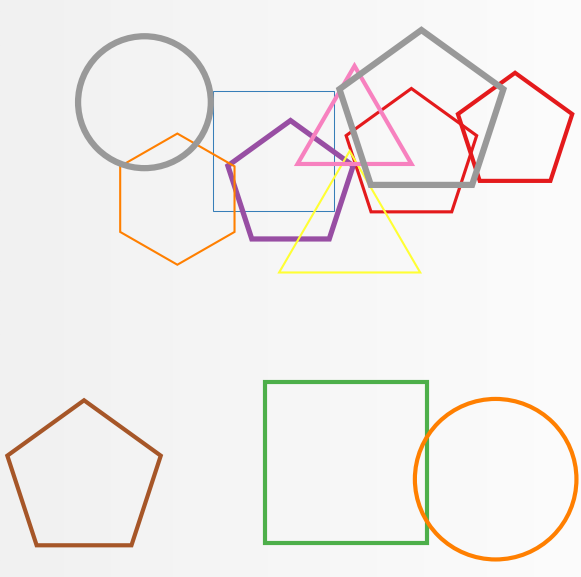[{"shape": "pentagon", "thickness": 1.5, "radius": 0.59, "center": [0.708, 0.728]}, {"shape": "pentagon", "thickness": 2, "radius": 0.52, "center": [0.886, 0.77]}, {"shape": "square", "thickness": 0.5, "radius": 0.52, "center": [0.47, 0.738]}, {"shape": "square", "thickness": 2, "radius": 0.7, "center": [0.595, 0.198]}, {"shape": "pentagon", "thickness": 2.5, "radius": 0.57, "center": [0.5, 0.677]}, {"shape": "circle", "thickness": 2, "radius": 0.69, "center": [0.853, 0.169]}, {"shape": "hexagon", "thickness": 1, "radius": 0.57, "center": [0.305, 0.654]}, {"shape": "triangle", "thickness": 1, "radius": 0.7, "center": [0.602, 0.597]}, {"shape": "pentagon", "thickness": 2, "radius": 0.69, "center": [0.145, 0.167]}, {"shape": "triangle", "thickness": 2, "radius": 0.57, "center": [0.61, 0.772]}, {"shape": "pentagon", "thickness": 3, "radius": 0.74, "center": [0.725, 0.799]}, {"shape": "circle", "thickness": 3, "radius": 0.57, "center": [0.249, 0.822]}]